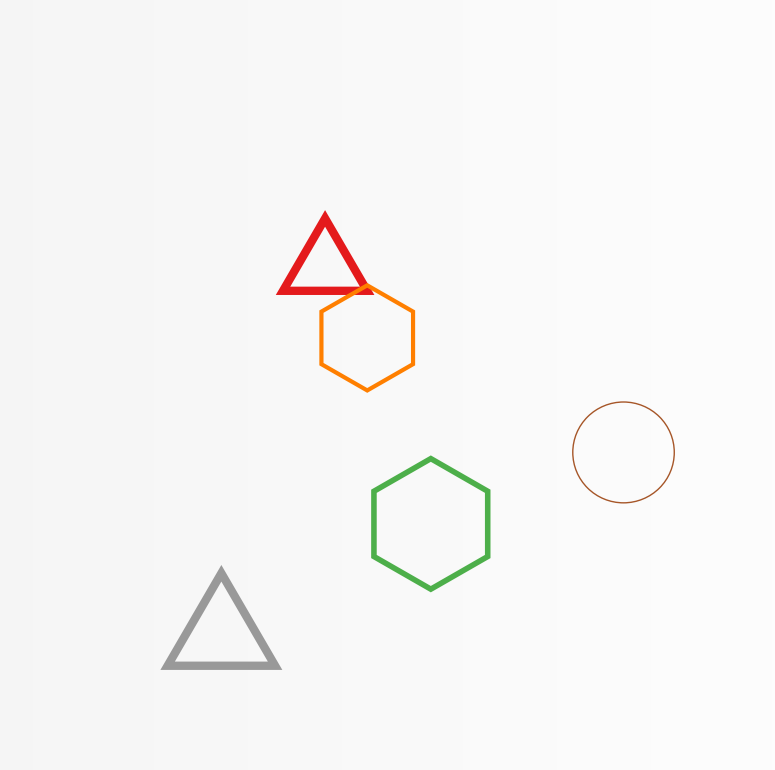[{"shape": "triangle", "thickness": 3, "radius": 0.31, "center": [0.419, 0.654]}, {"shape": "hexagon", "thickness": 2, "radius": 0.42, "center": [0.556, 0.32]}, {"shape": "hexagon", "thickness": 1.5, "radius": 0.34, "center": [0.474, 0.561]}, {"shape": "circle", "thickness": 0.5, "radius": 0.33, "center": [0.805, 0.412]}, {"shape": "triangle", "thickness": 3, "radius": 0.4, "center": [0.286, 0.175]}]